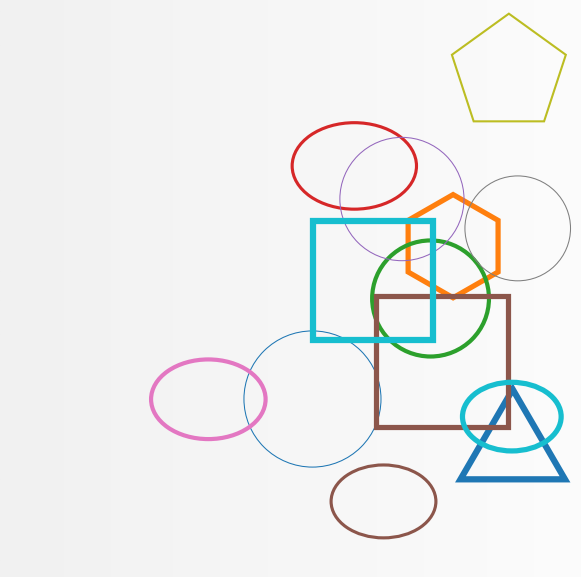[{"shape": "circle", "thickness": 0.5, "radius": 0.59, "center": [0.538, 0.308]}, {"shape": "triangle", "thickness": 3, "radius": 0.52, "center": [0.882, 0.221]}, {"shape": "hexagon", "thickness": 2.5, "radius": 0.45, "center": [0.78, 0.573]}, {"shape": "circle", "thickness": 2, "radius": 0.5, "center": [0.741, 0.482]}, {"shape": "oval", "thickness": 1.5, "radius": 0.53, "center": [0.61, 0.712]}, {"shape": "circle", "thickness": 0.5, "radius": 0.53, "center": [0.692, 0.654]}, {"shape": "oval", "thickness": 1.5, "radius": 0.45, "center": [0.66, 0.131]}, {"shape": "square", "thickness": 2.5, "radius": 0.57, "center": [0.761, 0.374]}, {"shape": "oval", "thickness": 2, "radius": 0.49, "center": [0.358, 0.308]}, {"shape": "circle", "thickness": 0.5, "radius": 0.45, "center": [0.891, 0.604]}, {"shape": "pentagon", "thickness": 1, "radius": 0.52, "center": [0.875, 0.872]}, {"shape": "square", "thickness": 3, "radius": 0.51, "center": [0.642, 0.513]}, {"shape": "oval", "thickness": 2.5, "radius": 0.42, "center": [0.881, 0.278]}]